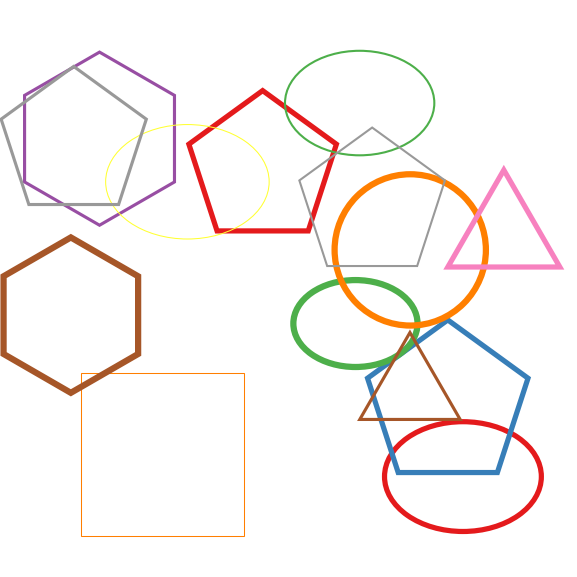[{"shape": "oval", "thickness": 2.5, "radius": 0.68, "center": [0.802, 0.174]}, {"shape": "pentagon", "thickness": 2.5, "radius": 0.67, "center": [0.455, 0.708]}, {"shape": "pentagon", "thickness": 2.5, "radius": 0.73, "center": [0.775, 0.299]}, {"shape": "oval", "thickness": 3, "radius": 0.54, "center": [0.615, 0.439]}, {"shape": "oval", "thickness": 1, "radius": 0.65, "center": [0.623, 0.821]}, {"shape": "hexagon", "thickness": 1.5, "radius": 0.75, "center": [0.172, 0.759]}, {"shape": "circle", "thickness": 3, "radius": 0.65, "center": [0.71, 0.566]}, {"shape": "square", "thickness": 0.5, "radius": 0.71, "center": [0.281, 0.212]}, {"shape": "oval", "thickness": 0.5, "radius": 0.71, "center": [0.324, 0.684]}, {"shape": "triangle", "thickness": 1.5, "radius": 0.5, "center": [0.71, 0.323]}, {"shape": "hexagon", "thickness": 3, "radius": 0.67, "center": [0.123, 0.453]}, {"shape": "triangle", "thickness": 2.5, "radius": 0.56, "center": [0.872, 0.593]}, {"shape": "pentagon", "thickness": 1.5, "radius": 0.66, "center": [0.128, 0.752]}, {"shape": "pentagon", "thickness": 1, "radius": 0.66, "center": [0.644, 0.646]}]